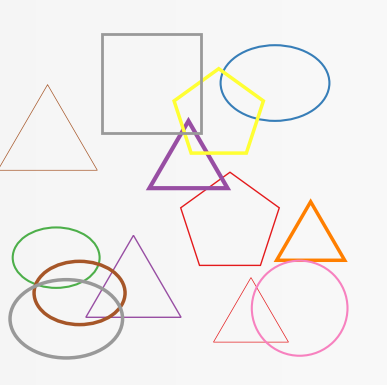[{"shape": "triangle", "thickness": 0.5, "radius": 0.56, "center": [0.648, 0.167]}, {"shape": "pentagon", "thickness": 1, "radius": 0.67, "center": [0.593, 0.419]}, {"shape": "oval", "thickness": 1.5, "radius": 0.7, "center": [0.71, 0.784]}, {"shape": "oval", "thickness": 1.5, "radius": 0.56, "center": [0.145, 0.331]}, {"shape": "triangle", "thickness": 3, "radius": 0.58, "center": [0.486, 0.569]}, {"shape": "triangle", "thickness": 1, "radius": 0.71, "center": [0.344, 0.247]}, {"shape": "triangle", "thickness": 2.5, "radius": 0.51, "center": [0.802, 0.375]}, {"shape": "pentagon", "thickness": 2.5, "radius": 0.61, "center": [0.564, 0.7]}, {"shape": "triangle", "thickness": 0.5, "radius": 0.74, "center": [0.123, 0.632]}, {"shape": "oval", "thickness": 2.5, "radius": 0.59, "center": [0.205, 0.239]}, {"shape": "circle", "thickness": 1.5, "radius": 0.62, "center": [0.773, 0.199]}, {"shape": "oval", "thickness": 2.5, "radius": 0.73, "center": [0.171, 0.172]}, {"shape": "square", "thickness": 2, "radius": 0.64, "center": [0.391, 0.784]}]